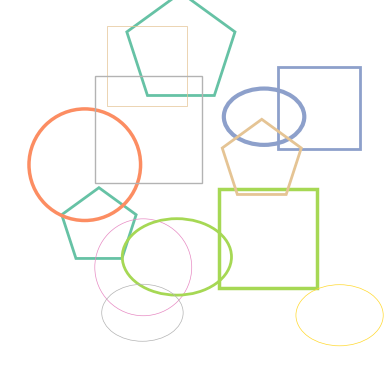[{"shape": "pentagon", "thickness": 2, "radius": 0.51, "center": [0.257, 0.411]}, {"shape": "pentagon", "thickness": 2, "radius": 0.74, "center": [0.47, 0.871]}, {"shape": "circle", "thickness": 2.5, "radius": 0.72, "center": [0.22, 0.572]}, {"shape": "square", "thickness": 2, "radius": 0.53, "center": [0.829, 0.721]}, {"shape": "oval", "thickness": 3, "radius": 0.52, "center": [0.686, 0.697]}, {"shape": "circle", "thickness": 0.5, "radius": 0.63, "center": [0.372, 0.306]}, {"shape": "square", "thickness": 2.5, "radius": 0.64, "center": [0.697, 0.381]}, {"shape": "oval", "thickness": 2, "radius": 0.71, "center": [0.459, 0.333]}, {"shape": "oval", "thickness": 0.5, "radius": 0.57, "center": [0.882, 0.181]}, {"shape": "pentagon", "thickness": 2, "radius": 0.54, "center": [0.68, 0.582]}, {"shape": "square", "thickness": 0.5, "radius": 0.52, "center": [0.383, 0.828]}, {"shape": "oval", "thickness": 0.5, "radius": 0.53, "center": [0.37, 0.188]}, {"shape": "square", "thickness": 1, "radius": 0.69, "center": [0.385, 0.663]}]